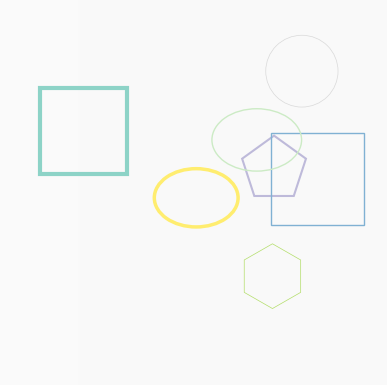[{"shape": "square", "thickness": 3, "radius": 0.56, "center": [0.216, 0.66]}, {"shape": "pentagon", "thickness": 1.5, "radius": 0.43, "center": [0.707, 0.561]}, {"shape": "square", "thickness": 1, "radius": 0.6, "center": [0.82, 0.535]}, {"shape": "hexagon", "thickness": 0.5, "radius": 0.42, "center": [0.703, 0.283]}, {"shape": "circle", "thickness": 0.5, "radius": 0.47, "center": [0.779, 0.815]}, {"shape": "oval", "thickness": 1, "radius": 0.58, "center": [0.663, 0.637]}, {"shape": "oval", "thickness": 2.5, "radius": 0.54, "center": [0.506, 0.486]}]